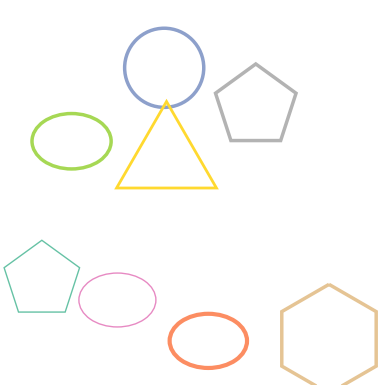[{"shape": "pentagon", "thickness": 1, "radius": 0.52, "center": [0.109, 0.273]}, {"shape": "oval", "thickness": 3, "radius": 0.5, "center": [0.541, 0.115]}, {"shape": "circle", "thickness": 2.5, "radius": 0.51, "center": [0.426, 0.824]}, {"shape": "oval", "thickness": 1, "radius": 0.5, "center": [0.305, 0.221]}, {"shape": "oval", "thickness": 2.5, "radius": 0.51, "center": [0.186, 0.633]}, {"shape": "triangle", "thickness": 2, "radius": 0.75, "center": [0.433, 0.587]}, {"shape": "hexagon", "thickness": 2.5, "radius": 0.71, "center": [0.855, 0.12]}, {"shape": "pentagon", "thickness": 2.5, "radius": 0.55, "center": [0.664, 0.724]}]